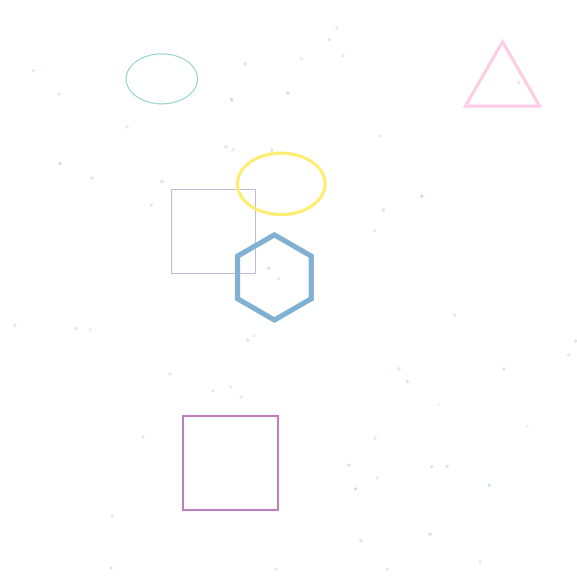[{"shape": "oval", "thickness": 0.5, "radius": 0.31, "center": [0.28, 0.863]}, {"shape": "square", "thickness": 0.5, "radius": 0.36, "center": [0.369, 0.599]}, {"shape": "hexagon", "thickness": 2.5, "radius": 0.37, "center": [0.475, 0.519]}, {"shape": "triangle", "thickness": 1.5, "radius": 0.37, "center": [0.87, 0.852]}, {"shape": "square", "thickness": 1, "radius": 0.41, "center": [0.399, 0.197]}, {"shape": "oval", "thickness": 1.5, "radius": 0.38, "center": [0.487, 0.681]}]